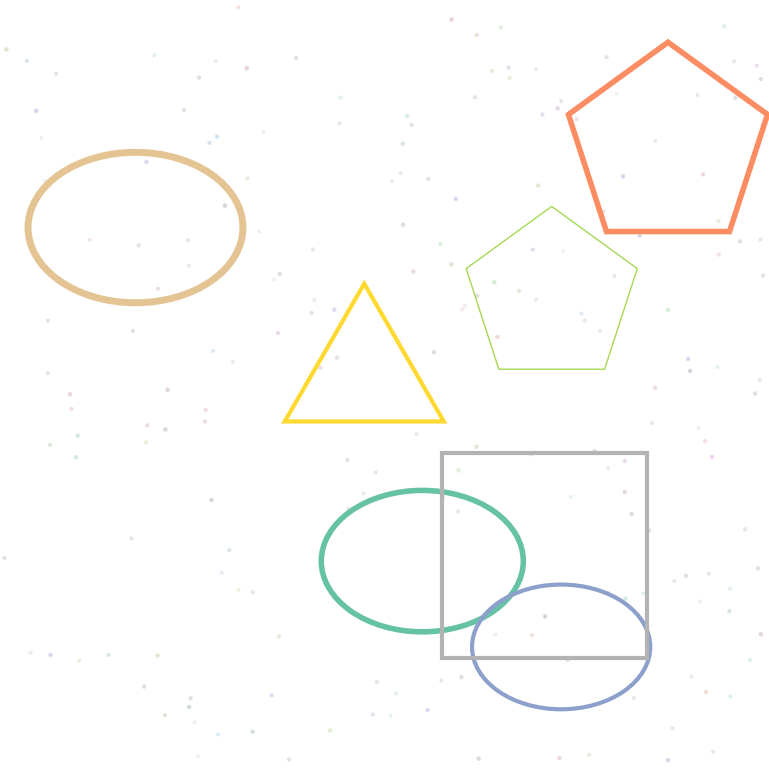[{"shape": "oval", "thickness": 2, "radius": 0.66, "center": [0.548, 0.271]}, {"shape": "pentagon", "thickness": 2, "radius": 0.68, "center": [0.867, 0.809]}, {"shape": "oval", "thickness": 1.5, "radius": 0.58, "center": [0.729, 0.16]}, {"shape": "pentagon", "thickness": 0.5, "radius": 0.58, "center": [0.717, 0.615]}, {"shape": "triangle", "thickness": 1.5, "radius": 0.6, "center": [0.473, 0.512]}, {"shape": "oval", "thickness": 2.5, "radius": 0.7, "center": [0.176, 0.704]}, {"shape": "square", "thickness": 1.5, "radius": 0.67, "center": [0.707, 0.279]}]